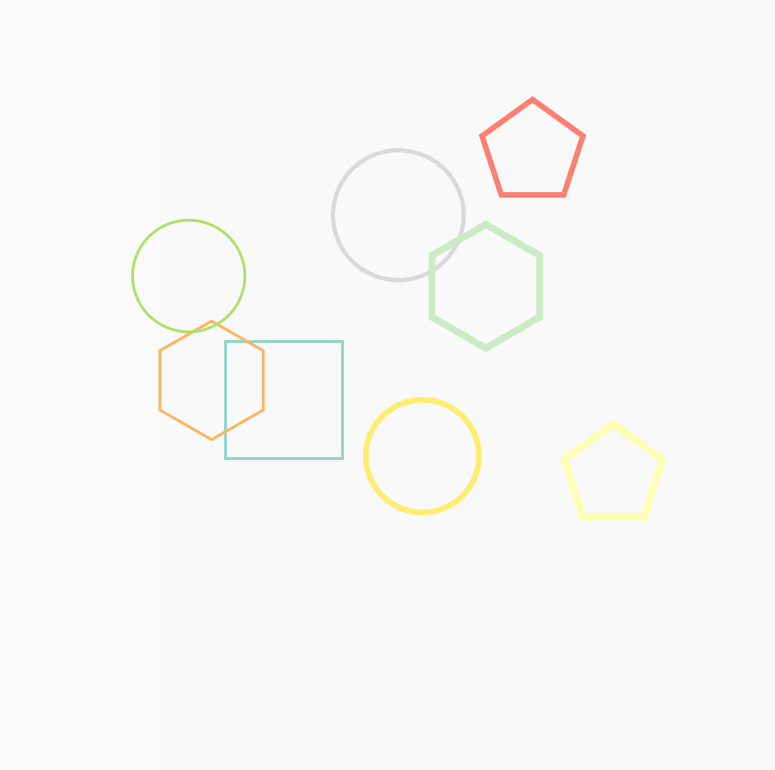[{"shape": "square", "thickness": 1, "radius": 0.38, "center": [0.366, 0.481]}, {"shape": "pentagon", "thickness": 2.5, "radius": 0.33, "center": [0.791, 0.383]}, {"shape": "pentagon", "thickness": 2, "radius": 0.34, "center": [0.687, 0.802]}, {"shape": "hexagon", "thickness": 1, "radius": 0.38, "center": [0.273, 0.506]}, {"shape": "circle", "thickness": 1, "radius": 0.36, "center": [0.243, 0.642]}, {"shape": "circle", "thickness": 1.5, "radius": 0.42, "center": [0.514, 0.721]}, {"shape": "hexagon", "thickness": 2.5, "radius": 0.4, "center": [0.627, 0.628]}, {"shape": "circle", "thickness": 2, "radius": 0.37, "center": [0.545, 0.408]}]